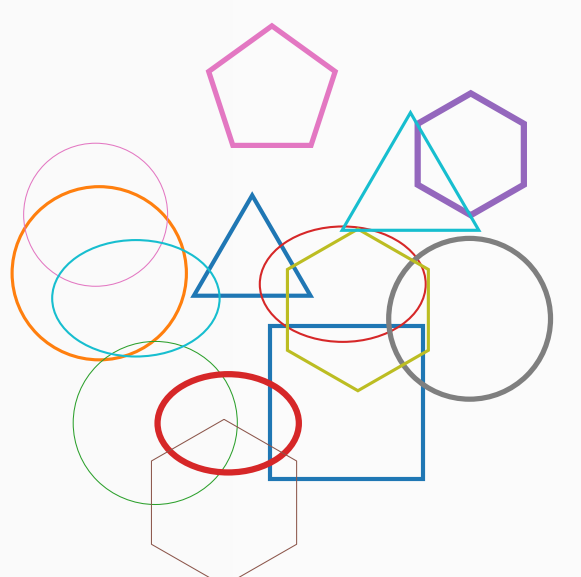[{"shape": "square", "thickness": 2, "radius": 0.66, "center": [0.596, 0.302]}, {"shape": "triangle", "thickness": 2, "radius": 0.58, "center": [0.434, 0.545]}, {"shape": "circle", "thickness": 1.5, "radius": 0.75, "center": [0.171, 0.526]}, {"shape": "circle", "thickness": 0.5, "radius": 0.71, "center": [0.267, 0.267]}, {"shape": "oval", "thickness": 1, "radius": 0.71, "center": [0.59, 0.507]}, {"shape": "oval", "thickness": 3, "radius": 0.61, "center": [0.393, 0.266]}, {"shape": "hexagon", "thickness": 3, "radius": 0.53, "center": [0.81, 0.732]}, {"shape": "hexagon", "thickness": 0.5, "radius": 0.72, "center": [0.385, 0.129]}, {"shape": "circle", "thickness": 0.5, "radius": 0.62, "center": [0.165, 0.627]}, {"shape": "pentagon", "thickness": 2.5, "radius": 0.57, "center": [0.468, 0.84]}, {"shape": "circle", "thickness": 2.5, "radius": 0.7, "center": [0.808, 0.447]}, {"shape": "hexagon", "thickness": 1.5, "radius": 0.7, "center": [0.616, 0.463]}, {"shape": "triangle", "thickness": 1.5, "radius": 0.68, "center": [0.706, 0.668]}, {"shape": "oval", "thickness": 1, "radius": 0.72, "center": [0.234, 0.483]}]